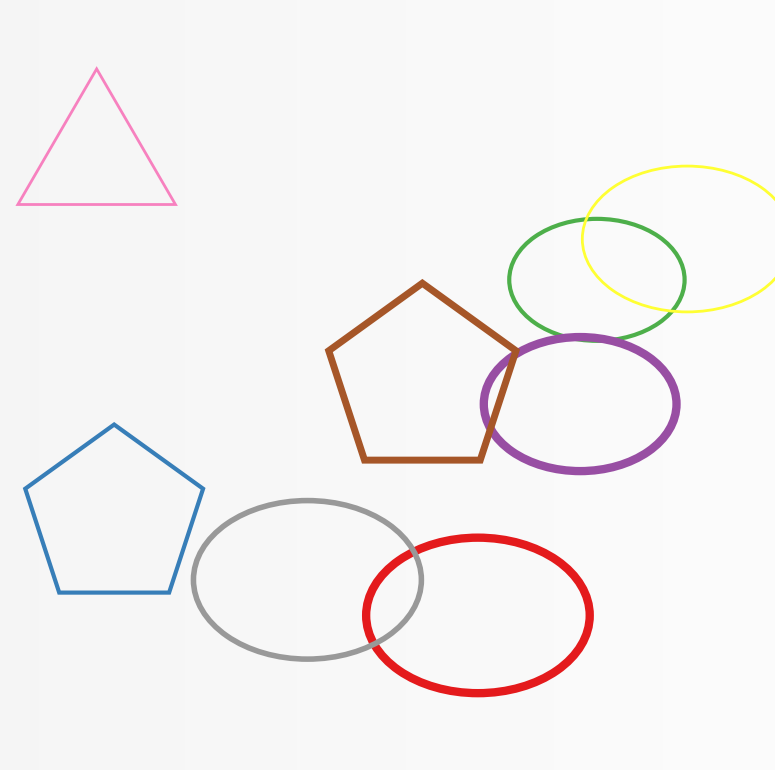[{"shape": "oval", "thickness": 3, "radius": 0.72, "center": [0.617, 0.201]}, {"shape": "pentagon", "thickness": 1.5, "radius": 0.6, "center": [0.147, 0.328]}, {"shape": "oval", "thickness": 1.5, "radius": 0.57, "center": [0.77, 0.637]}, {"shape": "oval", "thickness": 3, "radius": 0.62, "center": [0.749, 0.475]}, {"shape": "oval", "thickness": 1, "radius": 0.68, "center": [0.887, 0.69]}, {"shape": "pentagon", "thickness": 2.5, "radius": 0.64, "center": [0.545, 0.505]}, {"shape": "triangle", "thickness": 1, "radius": 0.59, "center": [0.125, 0.793]}, {"shape": "oval", "thickness": 2, "radius": 0.74, "center": [0.397, 0.247]}]